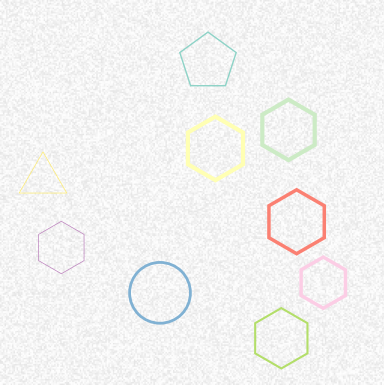[{"shape": "pentagon", "thickness": 1, "radius": 0.38, "center": [0.54, 0.84]}, {"shape": "hexagon", "thickness": 3, "radius": 0.41, "center": [0.56, 0.615]}, {"shape": "hexagon", "thickness": 2.5, "radius": 0.41, "center": [0.77, 0.424]}, {"shape": "circle", "thickness": 2, "radius": 0.39, "center": [0.416, 0.239]}, {"shape": "hexagon", "thickness": 1.5, "radius": 0.39, "center": [0.731, 0.121]}, {"shape": "hexagon", "thickness": 2.5, "radius": 0.33, "center": [0.84, 0.266]}, {"shape": "hexagon", "thickness": 0.5, "radius": 0.34, "center": [0.159, 0.357]}, {"shape": "hexagon", "thickness": 3, "radius": 0.39, "center": [0.749, 0.663]}, {"shape": "triangle", "thickness": 0.5, "radius": 0.36, "center": [0.112, 0.534]}]